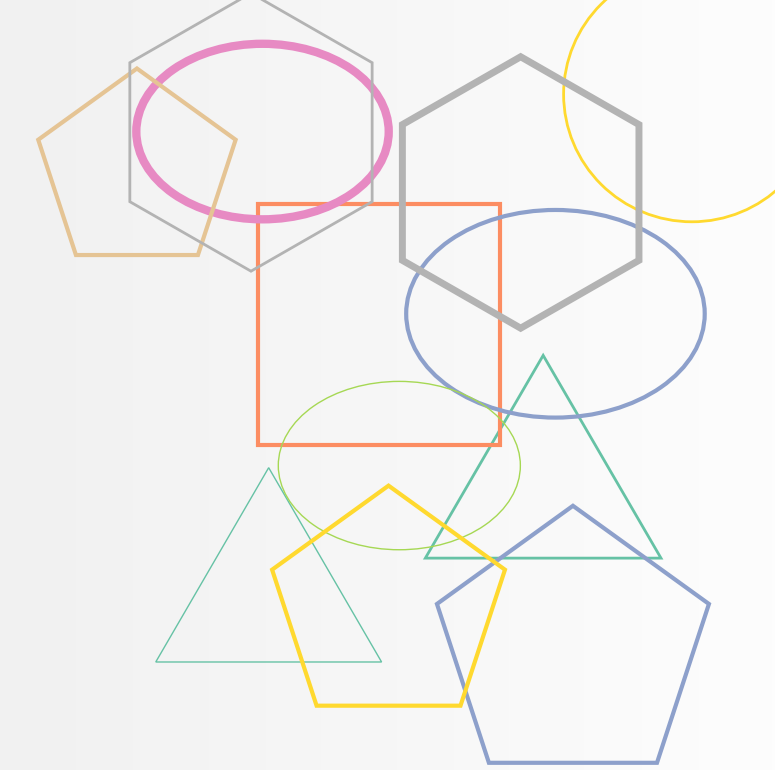[{"shape": "triangle", "thickness": 1, "radius": 0.88, "center": [0.701, 0.363]}, {"shape": "triangle", "thickness": 0.5, "radius": 0.84, "center": [0.347, 0.224]}, {"shape": "square", "thickness": 1.5, "radius": 0.78, "center": [0.489, 0.578]}, {"shape": "oval", "thickness": 1.5, "radius": 0.96, "center": [0.717, 0.592]}, {"shape": "pentagon", "thickness": 1.5, "radius": 0.92, "center": [0.739, 0.159]}, {"shape": "oval", "thickness": 3, "radius": 0.81, "center": [0.339, 0.829]}, {"shape": "oval", "thickness": 0.5, "radius": 0.78, "center": [0.515, 0.395]}, {"shape": "pentagon", "thickness": 1.5, "radius": 0.79, "center": [0.501, 0.211]}, {"shape": "circle", "thickness": 1, "radius": 0.83, "center": [0.893, 0.878]}, {"shape": "pentagon", "thickness": 1.5, "radius": 0.67, "center": [0.177, 0.777]}, {"shape": "hexagon", "thickness": 1, "radius": 0.9, "center": [0.324, 0.828]}, {"shape": "hexagon", "thickness": 2.5, "radius": 0.88, "center": [0.672, 0.75]}]